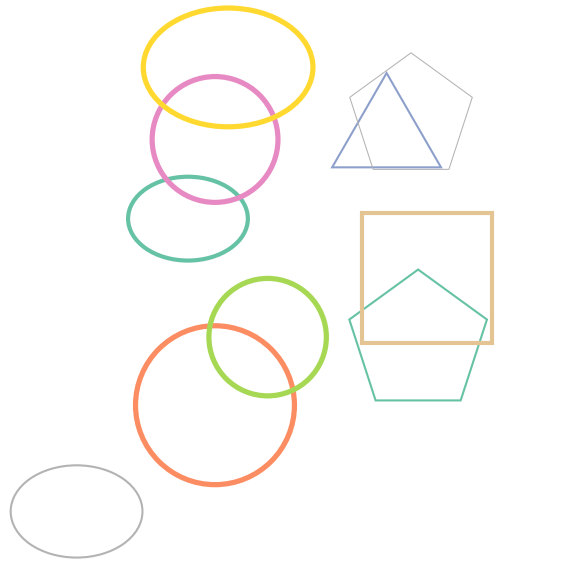[{"shape": "pentagon", "thickness": 1, "radius": 0.63, "center": [0.724, 0.407]}, {"shape": "oval", "thickness": 2, "radius": 0.52, "center": [0.325, 0.621]}, {"shape": "circle", "thickness": 2.5, "radius": 0.69, "center": [0.372, 0.297]}, {"shape": "triangle", "thickness": 1, "radius": 0.54, "center": [0.669, 0.764]}, {"shape": "circle", "thickness": 2.5, "radius": 0.54, "center": [0.372, 0.758]}, {"shape": "circle", "thickness": 2.5, "radius": 0.51, "center": [0.463, 0.415]}, {"shape": "oval", "thickness": 2.5, "radius": 0.73, "center": [0.395, 0.882]}, {"shape": "square", "thickness": 2, "radius": 0.56, "center": [0.739, 0.517]}, {"shape": "pentagon", "thickness": 0.5, "radius": 0.56, "center": [0.712, 0.796]}, {"shape": "oval", "thickness": 1, "radius": 0.57, "center": [0.133, 0.114]}]